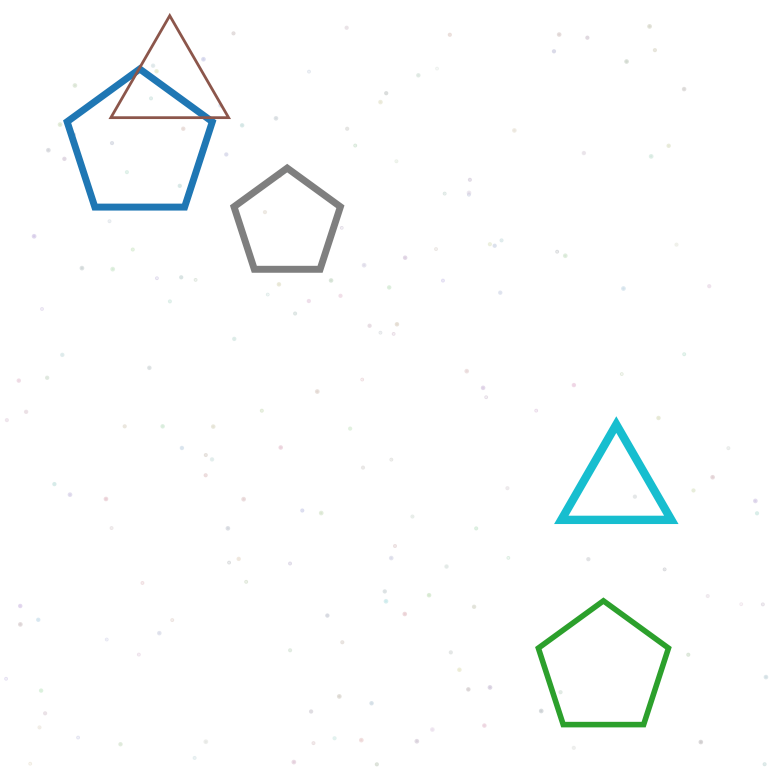[{"shape": "pentagon", "thickness": 2.5, "radius": 0.5, "center": [0.181, 0.811]}, {"shape": "pentagon", "thickness": 2, "radius": 0.44, "center": [0.784, 0.131]}, {"shape": "triangle", "thickness": 1, "radius": 0.44, "center": [0.22, 0.891]}, {"shape": "pentagon", "thickness": 2.5, "radius": 0.36, "center": [0.373, 0.709]}, {"shape": "triangle", "thickness": 3, "radius": 0.41, "center": [0.8, 0.366]}]